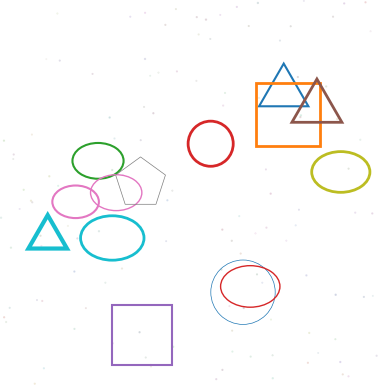[{"shape": "circle", "thickness": 0.5, "radius": 0.42, "center": [0.631, 0.241]}, {"shape": "triangle", "thickness": 1.5, "radius": 0.37, "center": [0.737, 0.761]}, {"shape": "square", "thickness": 2, "radius": 0.41, "center": [0.748, 0.703]}, {"shape": "oval", "thickness": 1.5, "radius": 0.33, "center": [0.255, 0.582]}, {"shape": "circle", "thickness": 2, "radius": 0.29, "center": [0.547, 0.627]}, {"shape": "oval", "thickness": 1, "radius": 0.39, "center": [0.65, 0.256]}, {"shape": "square", "thickness": 1.5, "radius": 0.39, "center": [0.369, 0.131]}, {"shape": "triangle", "thickness": 2, "radius": 0.37, "center": [0.823, 0.72]}, {"shape": "oval", "thickness": 1, "radius": 0.33, "center": [0.302, 0.5]}, {"shape": "oval", "thickness": 1.5, "radius": 0.3, "center": [0.196, 0.476]}, {"shape": "pentagon", "thickness": 0.5, "radius": 0.34, "center": [0.365, 0.524]}, {"shape": "oval", "thickness": 2, "radius": 0.38, "center": [0.885, 0.553]}, {"shape": "oval", "thickness": 2, "radius": 0.41, "center": [0.292, 0.382]}, {"shape": "triangle", "thickness": 3, "radius": 0.29, "center": [0.124, 0.383]}]